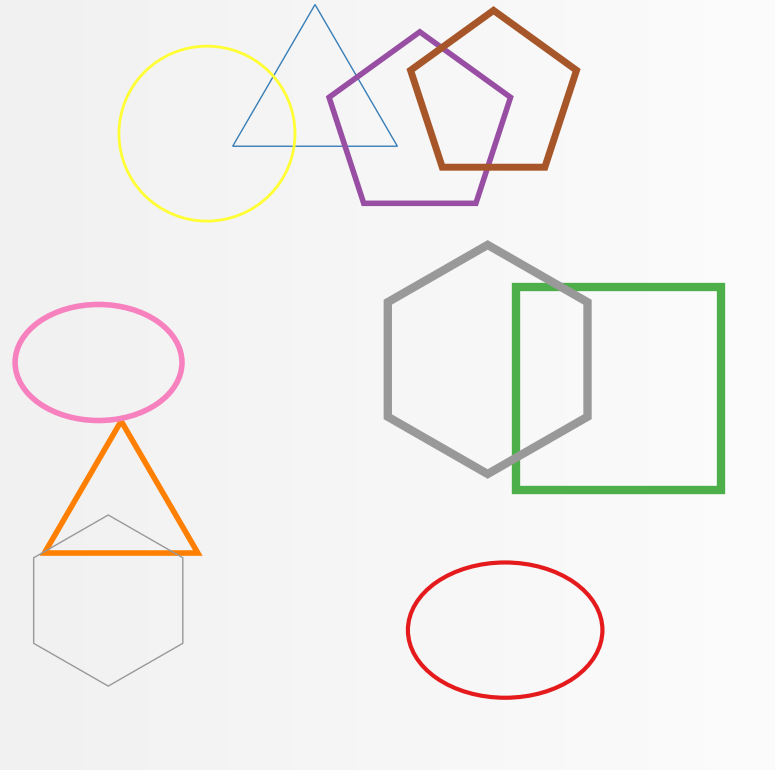[{"shape": "oval", "thickness": 1.5, "radius": 0.63, "center": [0.652, 0.182]}, {"shape": "triangle", "thickness": 0.5, "radius": 0.61, "center": [0.406, 0.871]}, {"shape": "square", "thickness": 3, "radius": 0.66, "center": [0.798, 0.495]}, {"shape": "pentagon", "thickness": 2, "radius": 0.62, "center": [0.542, 0.836]}, {"shape": "triangle", "thickness": 2, "radius": 0.57, "center": [0.156, 0.339]}, {"shape": "circle", "thickness": 1, "radius": 0.57, "center": [0.267, 0.826]}, {"shape": "pentagon", "thickness": 2.5, "radius": 0.56, "center": [0.637, 0.874]}, {"shape": "oval", "thickness": 2, "radius": 0.54, "center": [0.127, 0.529]}, {"shape": "hexagon", "thickness": 0.5, "radius": 0.56, "center": [0.14, 0.22]}, {"shape": "hexagon", "thickness": 3, "radius": 0.74, "center": [0.629, 0.533]}]